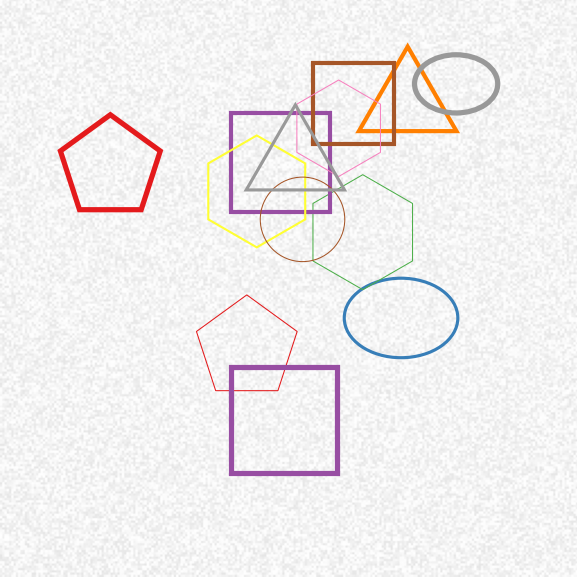[{"shape": "pentagon", "thickness": 0.5, "radius": 0.46, "center": [0.427, 0.397]}, {"shape": "pentagon", "thickness": 2.5, "radius": 0.45, "center": [0.191, 0.71]}, {"shape": "oval", "thickness": 1.5, "radius": 0.49, "center": [0.694, 0.449]}, {"shape": "hexagon", "thickness": 0.5, "radius": 0.5, "center": [0.628, 0.597]}, {"shape": "square", "thickness": 2, "radius": 0.43, "center": [0.485, 0.718]}, {"shape": "square", "thickness": 2.5, "radius": 0.46, "center": [0.491, 0.272]}, {"shape": "triangle", "thickness": 2, "radius": 0.49, "center": [0.706, 0.821]}, {"shape": "hexagon", "thickness": 1, "radius": 0.48, "center": [0.445, 0.668]}, {"shape": "square", "thickness": 2, "radius": 0.35, "center": [0.613, 0.82]}, {"shape": "circle", "thickness": 0.5, "radius": 0.37, "center": [0.524, 0.619]}, {"shape": "hexagon", "thickness": 0.5, "radius": 0.42, "center": [0.586, 0.777]}, {"shape": "triangle", "thickness": 1.5, "radius": 0.49, "center": [0.511, 0.719]}, {"shape": "oval", "thickness": 2.5, "radius": 0.36, "center": [0.79, 0.854]}]